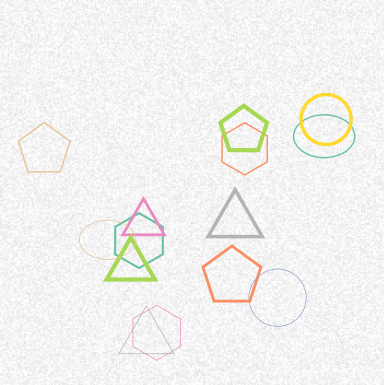[{"shape": "oval", "thickness": 1, "radius": 0.4, "center": [0.842, 0.646]}, {"shape": "hexagon", "thickness": 1.5, "radius": 0.36, "center": [0.361, 0.375]}, {"shape": "hexagon", "thickness": 1, "radius": 0.34, "center": [0.635, 0.613]}, {"shape": "pentagon", "thickness": 2, "radius": 0.4, "center": [0.602, 0.282]}, {"shape": "circle", "thickness": 0.5, "radius": 0.37, "center": [0.721, 0.227]}, {"shape": "hexagon", "thickness": 0.5, "radius": 0.36, "center": [0.407, 0.136]}, {"shape": "triangle", "thickness": 2, "radius": 0.31, "center": [0.373, 0.421]}, {"shape": "pentagon", "thickness": 3, "radius": 0.32, "center": [0.633, 0.662]}, {"shape": "triangle", "thickness": 3, "radius": 0.36, "center": [0.34, 0.31]}, {"shape": "circle", "thickness": 2.5, "radius": 0.32, "center": [0.847, 0.69]}, {"shape": "pentagon", "thickness": 1, "radius": 0.35, "center": [0.115, 0.611]}, {"shape": "oval", "thickness": 0.5, "radius": 0.36, "center": [0.279, 0.377]}, {"shape": "triangle", "thickness": 2.5, "radius": 0.41, "center": [0.611, 0.426]}, {"shape": "triangle", "thickness": 0.5, "radius": 0.41, "center": [0.38, 0.123]}]